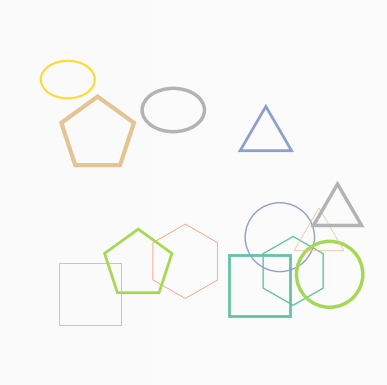[{"shape": "hexagon", "thickness": 1, "radius": 0.45, "center": [0.757, 0.296]}, {"shape": "square", "thickness": 2, "radius": 0.39, "center": [0.669, 0.258]}, {"shape": "hexagon", "thickness": 0.5, "radius": 0.48, "center": [0.478, 0.321]}, {"shape": "triangle", "thickness": 2, "radius": 0.38, "center": [0.686, 0.647]}, {"shape": "circle", "thickness": 1, "radius": 0.45, "center": [0.722, 0.384]}, {"shape": "square", "thickness": 0.5, "radius": 0.4, "center": [0.233, 0.236]}, {"shape": "pentagon", "thickness": 2, "radius": 0.46, "center": [0.357, 0.314]}, {"shape": "circle", "thickness": 2.5, "radius": 0.43, "center": [0.851, 0.288]}, {"shape": "oval", "thickness": 1.5, "radius": 0.35, "center": [0.175, 0.793]}, {"shape": "triangle", "thickness": 0.5, "radius": 0.37, "center": [0.823, 0.386]}, {"shape": "pentagon", "thickness": 3, "radius": 0.49, "center": [0.252, 0.651]}, {"shape": "triangle", "thickness": 2.5, "radius": 0.36, "center": [0.871, 0.45]}, {"shape": "oval", "thickness": 2.5, "radius": 0.4, "center": [0.447, 0.714]}]